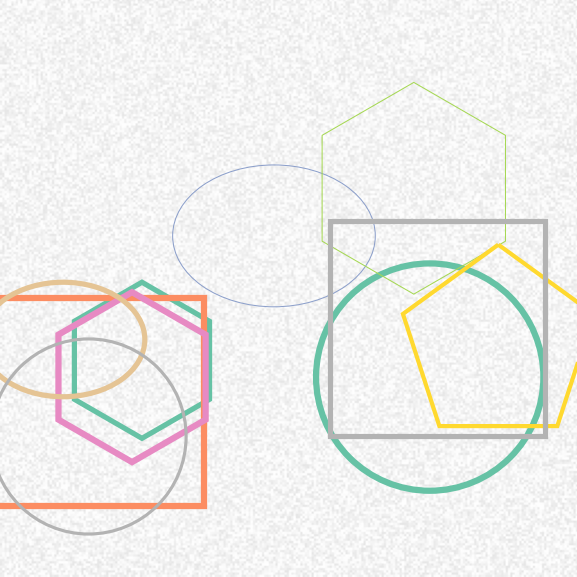[{"shape": "hexagon", "thickness": 2.5, "radius": 0.68, "center": [0.246, 0.375]}, {"shape": "circle", "thickness": 3, "radius": 0.98, "center": [0.744, 0.346]}, {"shape": "square", "thickness": 3, "radius": 0.9, "center": [0.172, 0.303]}, {"shape": "oval", "thickness": 0.5, "radius": 0.88, "center": [0.474, 0.591]}, {"shape": "hexagon", "thickness": 3, "radius": 0.74, "center": [0.229, 0.346]}, {"shape": "hexagon", "thickness": 0.5, "radius": 0.92, "center": [0.717, 0.673]}, {"shape": "pentagon", "thickness": 2, "radius": 0.87, "center": [0.863, 0.402]}, {"shape": "oval", "thickness": 2.5, "radius": 0.71, "center": [0.109, 0.411]}, {"shape": "circle", "thickness": 1.5, "radius": 0.84, "center": [0.153, 0.243]}, {"shape": "square", "thickness": 2.5, "radius": 0.93, "center": [0.757, 0.43]}]